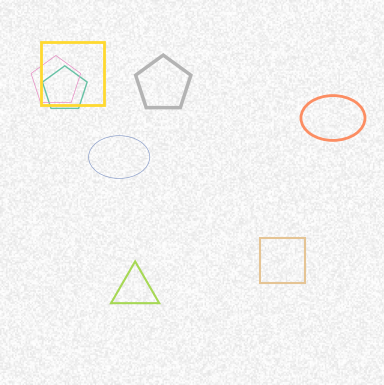[{"shape": "pentagon", "thickness": 1, "radius": 0.31, "center": [0.168, 0.768]}, {"shape": "oval", "thickness": 2, "radius": 0.42, "center": [0.865, 0.694]}, {"shape": "oval", "thickness": 0.5, "radius": 0.4, "center": [0.31, 0.592]}, {"shape": "pentagon", "thickness": 0.5, "radius": 0.34, "center": [0.145, 0.788]}, {"shape": "triangle", "thickness": 1.5, "radius": 0.36, "center": [0.351, 0.249]}, {"shape": "square", "thickness": 2, "radius": 0.41, "center": [0.189, 0.81]}, {"shape": "square", "thickness": 1.5, "radius": 0.29, "center": [0.734, 0.323]}, {"shape": "pentagon", "thickness": 2.5, "radius": 0.38, "center": [0.424, 0.781]}]